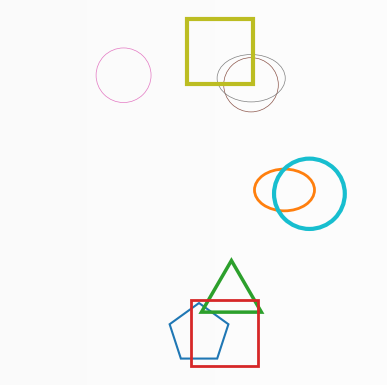[{"shape": "pentagon", "thickness": 1.5, "radius": 0.4, "center": [0.514, 0.133]}, {"shape": "oval", "thickness": 2, "radius": 0.39, "center": [0.734, 0.507]}, {"shape": "triangle", "thickness": 2.5, "radius": 0.45, "center": [0.597, 0.234]}, {"shape": "square", "thickness": 2, "radius": 0.43, "center": [0.58, 0.136]}, {"shape": "circle", "thickness": 0.5, "radius": 0.35, "center": [0.648, 0.78]}, {"shape": "circle", "thickness": 0.5, "radius": 0.35, "center": [0.319, 0.805]}, {"shape": "oval", "thickness": 0.5, "radius": 0.44, "center": [0.648, 0.797]}, {"shape": "square", "thickness": 3, "radius": 0.43, "center": [0.569, 0.867]}, {"shape": "circle", "thickness": 3, "radius": 0.46, "center": [0.799, 0.497]}]